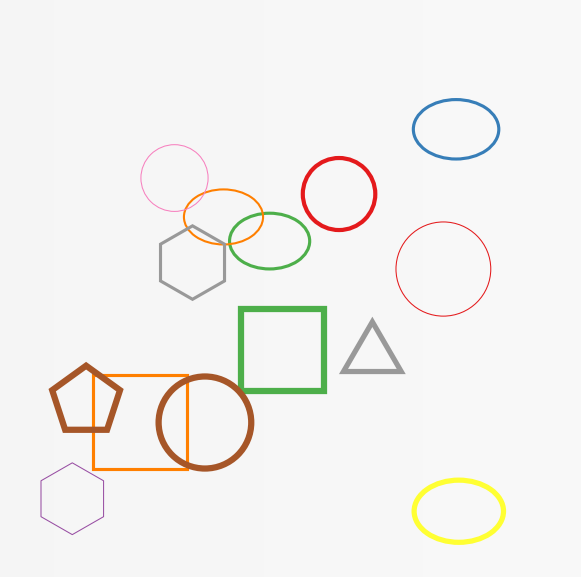[{"shape": "circle", "thickness": 2, "radius": 0.31, "center": [0.583, 0.663]}, {"shape": "circle", "thickness": 0.5, "radius": 0.41, "center": [0.763, 0.533]}, {"shape": "oval", "thickness": 1.5, "radius": 0.37, "center": [0.785, 0.775]}, {"shape": "oval", "thickness": 1.5, "radius": 0.34, "center": [0.464, 0.582]}, {"shape": "square", "thickness": 3, "radius": 0.36, "center": [0.486, 0.393]}, {"shape": "hexagon", "thickness": 0.5, "radius": 0.31, "center": [0.124, 0.136]}, {"shape": "oval", "thickness": 1, "radius": 0.34, "center": [0.385, 0.623]}, {"shape": "square", "thickness": 1.5, "radius": 0.41, "center": [0.242, 0.269]}, {"shape": "oval", "thickness": 2.5, "radius": 0.38, "center": [0.789, 0.114]}, {"shape": "circle", "thickness": 3, "radius": 0.4, "center": [0.353, 0.268]}, {"shape": "pentagon", "thickness": 3, "radius": 0.31, "center": [0.148, 0.305]}, {"shape": "circle", "thickness": 0.5, "radius": 0.29, "center": [0.3, 0.691]}, {"shape": "triangle", "thickness": 2.5, "radius": 0.29, "center": [0.641, 0.384]}, {"shape": "hexagon", "thickness": 1.5, "radius": 0.32, "center": [0.331, 0.544]}]